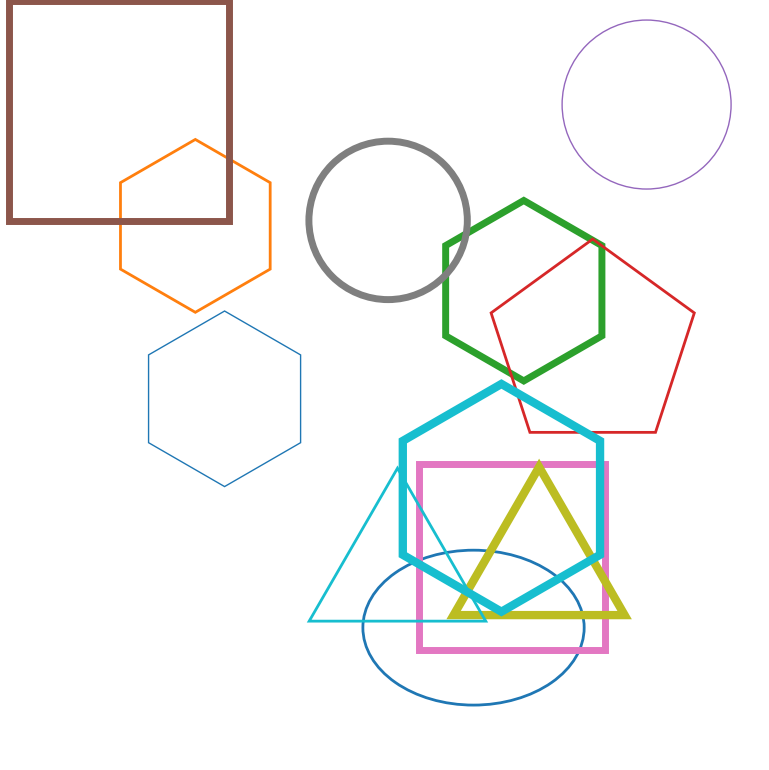[{"shape": "hexagon", "thickness": 0.5, "radius": 0.57, "center": [0.292, 0.482]}, {"shape": "oval", "thickness": 1, "radius": 0.72, "center": [0.615, 0.185]}, {"shape": "hexagon", "thickness": 1, "radius": 0.56, "center": [0.254, 0.707]}, {"shape": "hexagon", "thickness": 2.5, "radius": 0.59, "center": [0.68, 0.622]}, {"shape": "pentagon", "thickness": 1, "radius": 0.69, "center": [0.77, 0.551]}, {"shape": "circle", "thickness": 0.5, "radius": 0.55, "center": [0.84, 0.864]}, {"shape": "square", "thickness": 2.5, "radius": 0.71, "center": [0.155, 0.856]}, {"shape": "square", "thickness": 2.5, "radius": 0.6, "center": [0.665, 0.277]}, {"shape": "circle", "thickness": 2.5, "radius": 0.51, "center": [0.504, 0.714]}, {"shape": "triangle", "thickness": 3, "radius": 0.64, "center": [0.7, 0.265]}, {"shape": "triangle", "thickness": 1, "radius": 0.66, "center": [0.516, 0.26]}, {"shape": "hexagon", "thickness": 3, "radius": 0.74, "center": [0.651, 0.353]}]